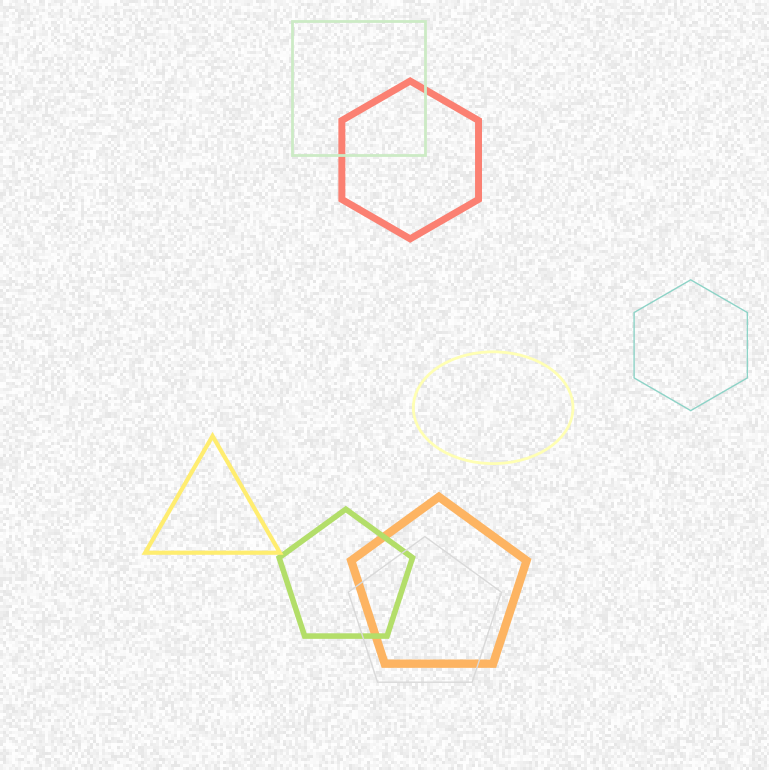[{"shape": "hexagon", "thickness": 0.5, "radius": 0.42, "center": [0.897, 0.552]}, {"shape": "oval", "thickness": 1, "radius": 0.52, "center": [0.64, 0.471]}, {"shape": "hexagon", "thickness": 2.5, "radius": 0.51, "center": [0.533, 0.792]}, {"shape": "pentagon", "thickness": 3, "radius": 0.6, "center": [0.57, 0.235]}, {"shape": "pentagon", "thickness": 2, "radius": 0.46, "center": [0.449, 0.248]}, {"shape": "pentagon", "thickness": 0.5, "radius": 0.52, "center": [0.552, 0.199]}, {"shape": "square", "thickness": 1, "radius": 0.43, "center": [0.466, 0.885]}, {"shape": "triangle", "thickness": 1.5, "radius": 0.51, "center": [0.276, 0.333]}]